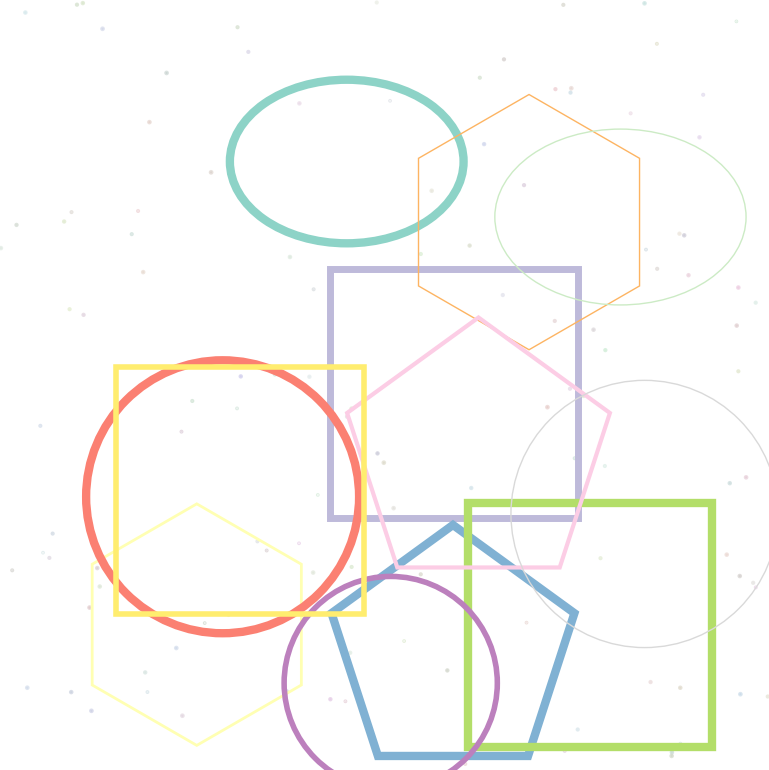[{"shape": "oval", "thickness": 3, "radius": 0.76, "center": [0.45, 0.79]}, {"shape": "hexagon", "thickness": 1, "radius": 0.78, "center": [0.256, 0.189]}, {"shape": "square", "thickness": 2.5, "radius": 0.81, "center": [0.59, 0.489]}, {"shape": "circle", "thickness": 3, "radius": 0.89, "center": [0.289, 0.355]}, {"shape": "pentagon", "thickness": 3, "radius": 0.83, "center": [0.588, 0.152]}, {"shape": "hexagon", "thickness": 0.5, "radius": 0.83, "center": [0.687, 0.712]}, {"shape": "square", "thickness": 3, "radius": 0.79, "center": [0.766, 0.189]}, {"shape": "pentagon", "thickness": 1.5, "radius": 0.9, "center": [0.621, 0.408]}, {"shape": "circle", "thickness": 0.5, "radius": 0.87, "center": [0.837, 0.333]}, {"shape": "circle", "thickness": 2, "radius": 0.69, "center": [0.507, 0.113]}, {"shape": "oval", "thickness": 0.5, "radius": 0.82, "center": [0.806, 0.718]}, {"shape": "square", "thickness": 2, "radius": 0.8, "center": [0.312, 0.363]}]